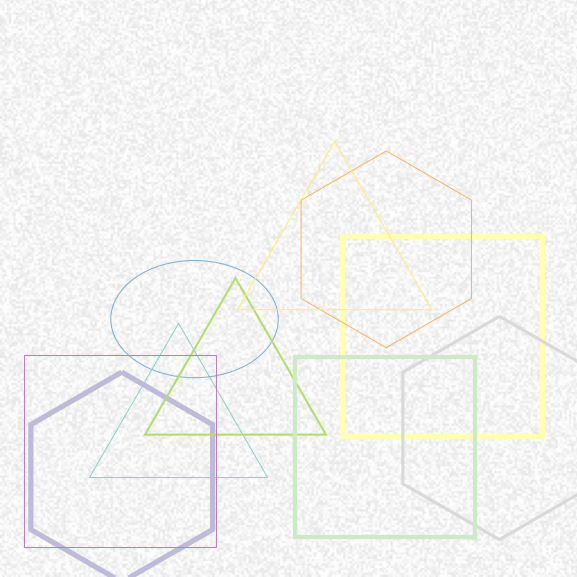[{"shape": "triangle", "thickness": 0.5, "radius": 0.89, "center": [0.309, 0.261]}, {"shape": "square", "thickness": 2.5, "radius": 0.86, "center": [0.765, 0.417]}, {"shape": "hexagon", "thickness": 2.5, "radius": 0.91, "center": [0.211, 0.173]}, {"shape": "oval", "thickness": 0.5, "radius": 0.72, "center": [0.337, 0.447]}, {"shape": "hexagon", "thickness": 0.5, "radius": 0.85, "center": [0.669, 0.567]}, {"shape": "triangle", "thickness": 1, "radius": 0.9, "center": [0.408, 0.337]}, {"shape": "hexagon", "thickness": 1.5, "radius": 0.97, "center": [0.865, 0.258]}, {"shape": "square", "thickness": 0.5, "radius": 0.83, "center": [0.207, 0.219]}, {"shape": "square", "thickness": 2, "radius": 0.78, "center": [0.666, 0.225]}, {"shape": "triangle", "thickness": 0.5, "radius": 0.97, "center": [0.58, 0.56]}]